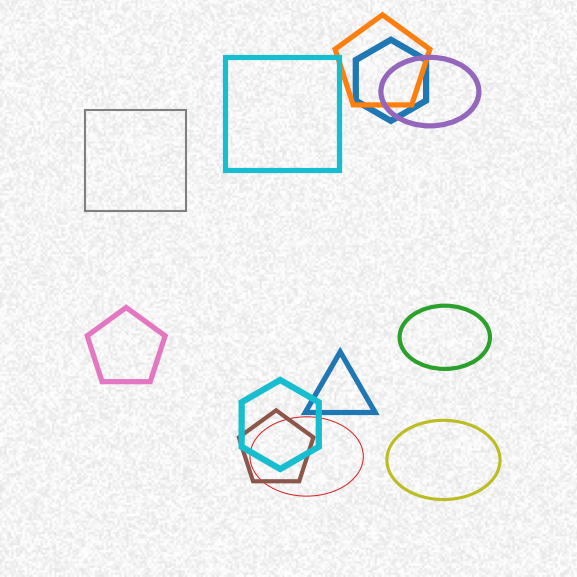[{"shape": "triangle", "thickness": 2.5, "radius": 0.35, "center": [0.589, 0.32]}, {"shape": "hexagon", "thickness": 3, "radius": 0.35, "center": [0.677, 0.86]}, {"shape": "pentagon", "thickness": 2.5, "radius": 0.43, "center": [0.662, 0.887]}, {"shape": "oval", "thickness": 2, "radius": 0.39, "center": [0.77, 0.415]}, {"shape": "oval", "thickness": 0.5, "radius": 0.49, "center": [0.531, 0.209]}, {"shape": "oval", "thickness": 2.5, "radius": 0.42, "center": [0.744, 0.841]}, {"shape": "pentagon", "thickness": 2, "radius": 0.34, "center": [0.478, 0.221]}, {"shape": "pentagon", "thickness": 2.5, "radius": 0.35, "center": [0.218, 0.396]}, {"shape": "square", "thickness": 1, "radius": 0.44, "center": [0.234, 0.721]}, {"shape": "oval", "thickness": 1.5, "radius": 0.49, "center": [0.768, 0.203]}, {"shape": "square", "thickness": 2.5, "radius": 0.49, "center": [0.488, 0.803]}, {"shape": "hexagon", "thickness": 3, "radius": 0.39, "center": [0.485, 0.264]}]